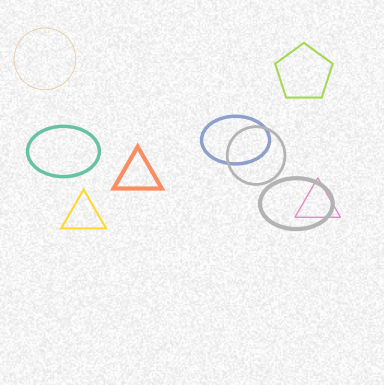[{"shape": "oval", "thickness": 2.5, "radius": 0.47, "center": [0.165, 0.607]}, {"shape": "triangle", "thickness": 3, "radius": 0.36, "center": [0.358, 0.547]}, {"shape": "oval", "thickness": 2.5, "radius": 0.44, "center": [0.612, 0.636]}, {"shape": "triangle", "thickness": 1, "radius": 0.34, "center": [0.825, 0.47]}, {"shape": "pentagon", "thickness": 1.5, "radius": 0.39, "center": [0.789, 0.81]}, {"shape": "triangle", "thickness": 1.5, "radius": 0.34, "center": [0.217, 0.44]}, {"shape": "circle", "thickness": 0.5, "radius": 0.4, "center": [0.117, 0.847]}, {"shape": "circle", "thickness": 2, "radius": 0.38, "center": [0.665, 0.596]}, {"shape": "oval", "thickness": 3, "radius": 0.47, "center": [0.77, 0.471]}]